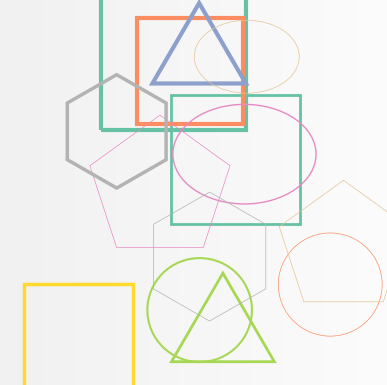[{"shape": "square", "thickness": 3, "radius": 0.94, "center": [0.448, 0.85]}, {"shape": "square", "thickness": 2, "radius": 0.83, "center": [0.607, 0.586]}, {"shape": "circle", "thickness": 0.5, "radius": 0.67, "center": [0.852, 0.261]}, {"shape": "square", "thickness": 3, "radius": 0.68, "center": [0.49, 0.815]}, {"shape": "triangle", "thickness": 3, "radius": 0.7, "center": [0.514, 0.853]}, {"shape": "oval", "thickness": 1, "radius": 0.92, "center": [0.631, 0.6]}, {"shape": "pentagon", "thickness": 0.5, "radius": 0.95, "center": [0.413, 0.511]}, {"shape": "triangle", "thickness": 2, "radius": 0.77, "center": [0.575, 0.137]}, {"shape": "circle", "thickness": 1.5, "radius": 0.67, "center": [0.515, 0.195]}, {"shape": "square", "thickness": 2.5, "radius": 0.7, "center": [0.203, 0.122]}, {"shape": "oval", "thickness": 0.5, "radius": 0.68, "center": [0.637, 0.853]}, {"shape": "pentagon", "thickness": 0.5, "radius": 0.87, "center": [0.887, 0.357]}, {"shape": "hexagon", "thickness": 0.5, "radius": 0.84, "center": [0.541, 0.334]}, {"shape": "hexagon", "thickness": 2.5, "radius": 0.74, "center": [0.301, 0.659]}]